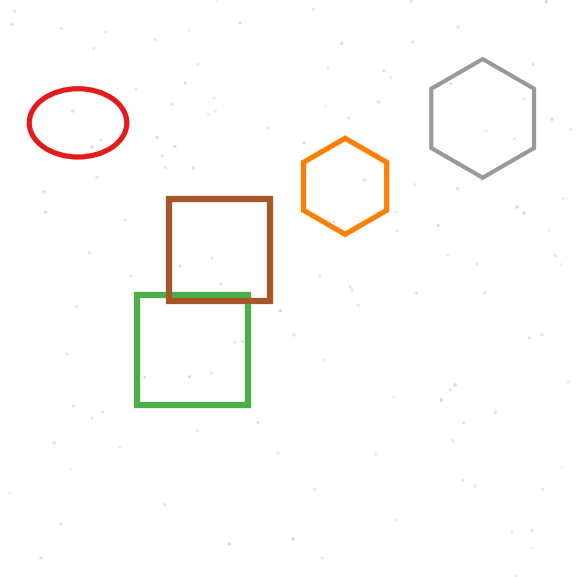[{"shape": "oval", "thickness": 2.5, "radius": 0.42, "center": [0.135, 0.786]}, {"shape": "square", "thickness": 3, "radius": 0.48, "center": [0.334, 0.393]}, {"shape": "hexagon", "thickness": 2.5, "radius": 0.42, "center": [0.598, 0.677]}, {"shape": "square", "thickness": 3, "radius": 0.44, "center": [0.38, 0.566]}, {"shape": "hexagon", "thickness": 2, "radius": 0.51, "center": [0.836, 0.794]}]